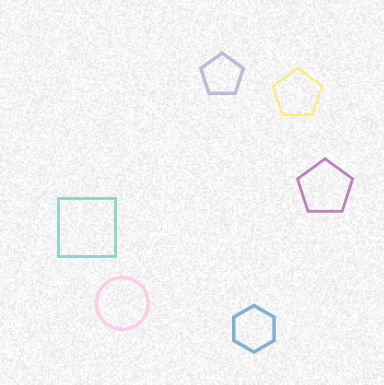[{"shape": "square", "thickness": 2, "radius": 0.37, "center": [0.224, 0.411]}, {"shape": "pentagon", "thickness": 2.5, "radius": 0.29, "center": [0.577, 0.804]}, {"shape": "hexagon", "thickness": 2.5, "radius": 0.3, "center": [0.659, 0.146]}, {"shape": "circle", "thickness": 2.5, "radius": 0.34, "center": [0.318, 0.212]}, {"shape": "pentagon", "thickness": 2, "radius": 0.38, "center": [0.844, 0.512]}, {"shape": "pentagon", "thickness": 1.5, "radius": 0.33, "center": [0.773, 0.756]}]